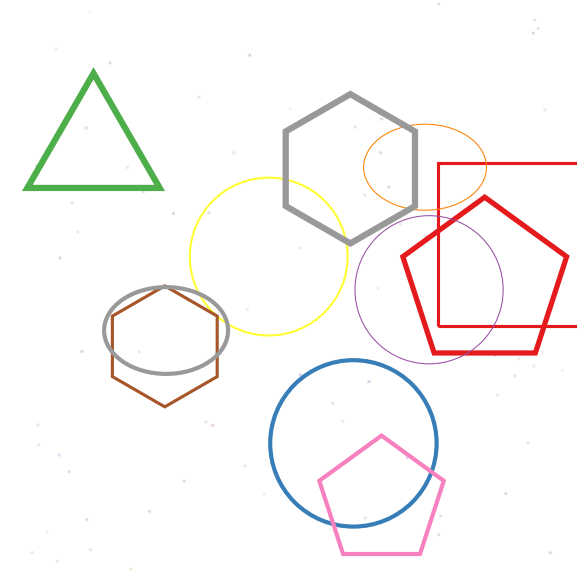[{"shape": "square", "thickness": 1.5, "radius": 0.71, "center": [0.899, 0.576]}, {"shape": "pentagon", "thickness": 2.5, "radius": 0.75, "center": [0.839, 0.509]}, {"shape": "circle", "thickness": 2, "radius": 0.72, "center": [0.612, 0.231]}, {"shape": "triangle", "thickness": 3, "radius": 0.66, "center": [0.162, 0.74]}, {"shape": "circle", "thickness": 0.5, "radius": 0.64, "center": [0.743, 0.497]}, {"shape": "oval", "thickness": 0.5, "radius": 0.53, "center": [0.736, 0.71]}, {"shape": "circle", "thickness": 1, "radius": 0.68, "center": [0.465, 0.555]}, {"shape": "hexagon", "thickness": 1.5, "radius": 0.52, "center": [0.285, 0.399]}, {"shape": "pentagon", "thickness": 2, "radius": 0.57, "center": [0.661, 0.132]}, {"shape": "hexagon", "thickness": 3, "radius": 0.65, "center": [0.607, 0.707]}, {"shape": "oval", "thickness": 2, "radius": 0.54, "center": [0.288, 0.427]}]